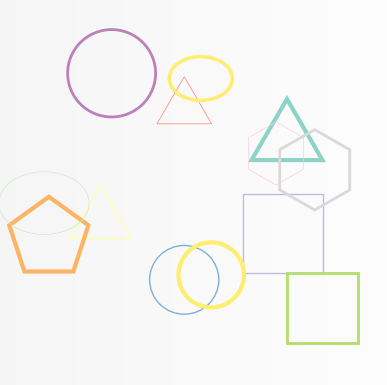[{"shape": "triangle", "thickness": 3, "radius": 0.53, "center": [0.741, 0.637]}, {"shape": "triangle", "thickness": 1, "radius": 0.46, "center": [0.259, 0.426]}, {"shape": "square", "thickness": 1, "radius": 0.51, "center": [0.73, 0.393]}, {"shape": "triangle", "thickness": 0.5, "radius": 0.41, "center": [0.476, 0.719]}, {"shape": "circle", "thickness": 1, "radius": 0.45, "center": [0.475, 0.273]}, {"shape": "pentagon", "thickness": 3, "radius": 0.54, "center": [0.126, 0.382]}, {"shape": "square", "thickness": 2, "radius": 0.45, "center": [0.832, 0.199]}, {"shape": "hexagon", "thickness": 0.5, "radius": 0.41, "center": [0.712, 0.601]}, {"shape": "hexagon", "thickness": 2, "radius": 0.52, "center": [0.812, 0.559]}, {"shape": "circle", "thickness": 2, "radius": 0.57, "center": [0.288, 0.81]}, {"shape": "oval", "thickness": 0.5, "radius": 0.58, "center": [0.114, 0.472]}, {"shape": "circle", "thickness": 3, "radius": 0.42, "center": [0.545, 0.286]}, {"shape": "oval", "thickness": 2.5, "radius": 0.41, "center": [0.518, 0.796]}]